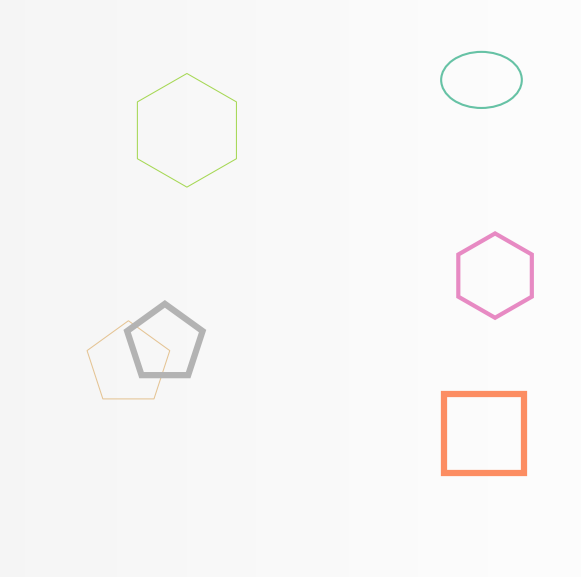[{"shape": "oval", "thickness": 1, "radius": 0.35, "center": [0.828, 0.861]}, {"shape": "square", "thickness": 3, "radius": 0.34, "center": [0.833, 0.248]}, {"shape": "hexagon", "thickness": 2, "radius": 0.37, "center": [0.852, 0.522]}, {"shape": "hexagon", "thickness": 0.5, "radius": 0.49, "center": [0.322, 0.773]}, {"shape": "pentagon", "thickness": 0.5, "radius": 0.37, "center": [0.221, 0.369]}, {"shape": "pentagon", "thickness": 3, "radius": 0.34, "center": [0.284, 0.405]}]